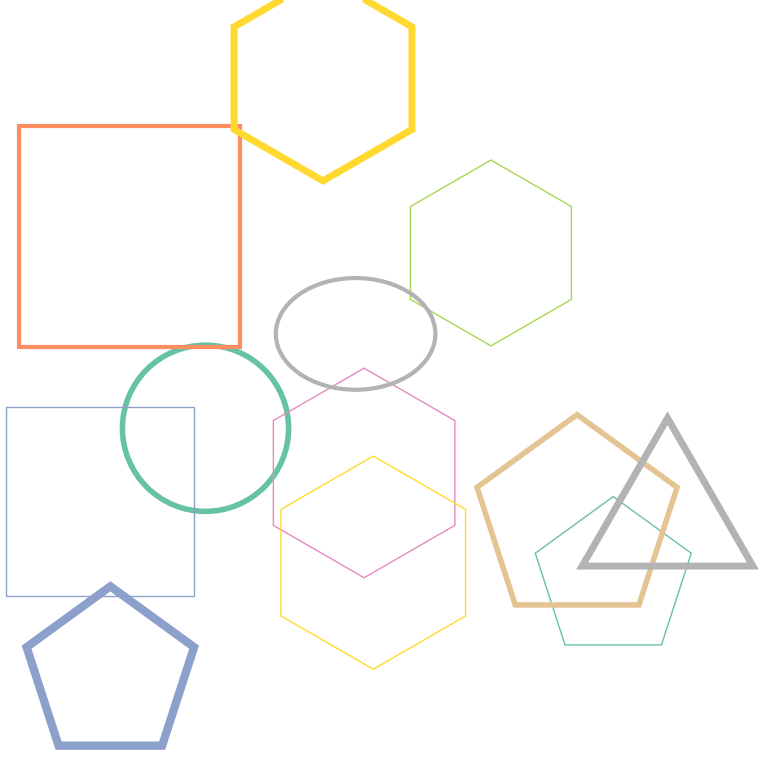[{"shape": "pentagon", "thickness": 0.5, "radius": 0.53, "center": [0.796, 0.249]}, {"shape": "circle", "thickness": 2, "radius": 0.54, "center": [0.267, 0.444]}, {"shape": "square", "thickness": 1.5, "radius": 0.72, "center": [0.168, 0.693]}, {"shape": "pentagon", "thickness": 3, "radius": 0.57, "center": [0.143, 0.124]}, {"shape": "square", "thickness": 0.5, "radius": 0.61, "center": [0.13, 0.348]}, {"shape": "hexagon", "thickness": 0.5, "radius": 0.68, "center": [0.473, 0.386]}, {"shape": "hexagon", "thickness": 0.5, "radius": 0.6, "center": [0.638, 0.671]}, {"shape": "hexagon", "thickness": 0.5, "radius": 0.69, "center": [0.485, 0.269]}, {"shape": "hexagon", "thickness": 2.5, "radius": 0.67, "center": [0.419, 0.898]}, {"shape": "pentagon", "thickness": 2, "radius": 0.68, "center": [0.749, 0.325]}, {"shape": "triangle", "thickness": 2.5, "radius": 0.64, "center": [0.867, 0.329]}, {"shape": "oval", "thickness": 1.5, "radius": 0.52, "center": [0.462, 0.566]}]